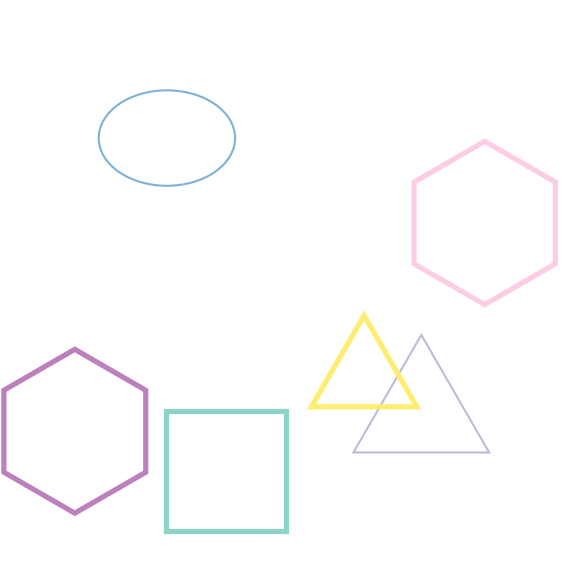[{"shape": "square", "thickness": 2.5, "radius": 0.52, "center": [0.392, 0.184]}, {"shape": "triangle", "thickness": 1, "radius": 0.68, "center": [0.73, 0.284]}, {"shape": "oval", "thickness": 1, "radius": 0.59, "center": [0.289, 0.76]}, {"shape": "hexagon", "thickness": 2.5, "radius": 0.71, "center": [0.839, 0.613]}, {"shape": "hexagon", "thickness": 2.5, "radius": 0.71, "center": [0.13, 0.252]}, {"shape": "triangle", "thickness": 2.5, "radius": 0.53, "center": [0.63, 0.347]}]